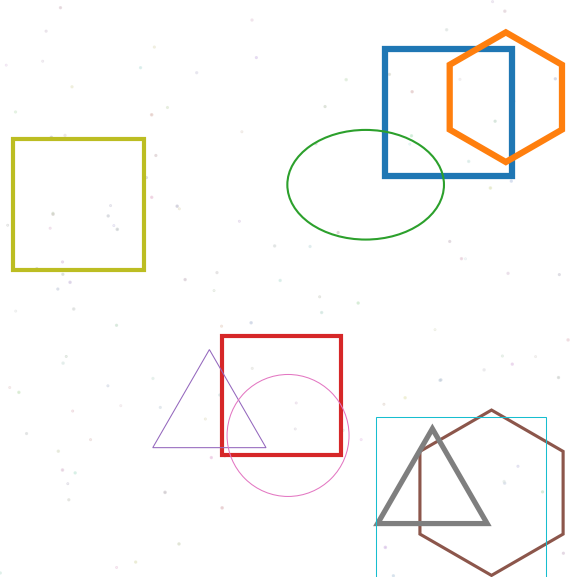[{"shape": "square", "thickness": 3, "radius": 0.55, "center": [0.776, 0.805]}, {"shape": "hexagon", "thickness": 3, "radius": 0.56, "center": [0.876, 0.831]}, {"shape": "oval", "thickness": 1, "radius": 0.68, "center": [0.633, 0.679]}, {"shape": "square", "thickness": 2, "radius": 0.52, "center": [0.488, 0.314]}, {"shape": "triangle", "thickness": 0.5, "radius": 0.57, "center": [0.363, 0.281]}, {"shape": "hexagon", "thickness": 1.5, "radius": 0.72, "center": [0.851, 0.146]}, {"shape": "circle", "thickness": 0.5, "radius": 0.53, "center": [0.499, 0.245]}, {"shape": "triangle", "thickness": 2.5, "radius": 0.55, "center": [0.749, 0.147]}, {"shape": "square", "thickness": 2, "radius": 0.57, "center": [0.136, 0.645]}, {"shape": "square", "thickness": 0.5, "radius": 0.74, "center": [0.799, 0.13]}]